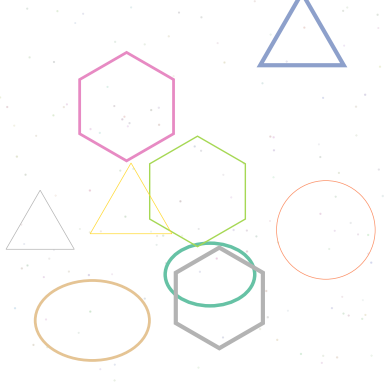[{"shape": "oval", "thickness": 2.5, "radius": 0.58, "center": [0.545, 0.287]}, {"shape": "circle", "thickness": 0.5, "radius": 0.64, "center": [0.846, 0.403]}, {"shape": "triangle", "thickness": 3, "radius": 0.63, "center": [0.784, 0.893]}, {"shape": "hexagon", "thickness": 2, "radius": 0.7, "center": [0.329, 0.723]}, {"shape": "hexagon", "thickness": 1, "radius": 0.72, "center": [0.513, 0.503]}, {"shape": "triangle", "thickness": 0.5, "radius": 0.61, "center": [0.34, 0.454]}, {"shape": "oval", "thickness": 2, "radius": 0.74, "center": [0.24, 0.168]}, {"shape": "hexagon", "thickness": 3, "radius": 0.65, "center": [0.57, 0.226]}, {"shape": "triangle", "thickness": 0.5, "radius": 0.51, "center": [0.104, 0.404]}]